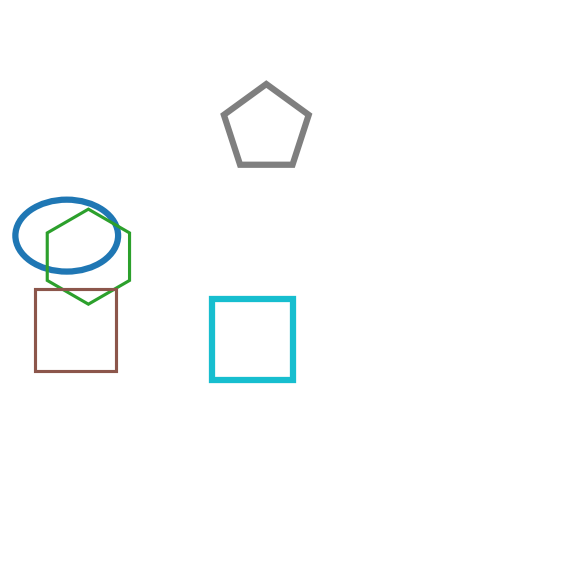[{"shape": "oval", "thickness": 3, "radius": 0.44, "center": [0.116, 0.591]}, {"shape": "hexagon", "thickness": 1.5, "radius": 0.41, "center": [0.153, 0.555]}, {"shape": "square", "thickness": 1.5, "radius": 0.35, "center": [0.131, 0.427]}, {"shape": "pentagon", "thickness": 3, "radius": 0.39, "center": [0.461, 0.776]}, {"shape": "square", "thickness": 3, "radius": 0.35, "center": [0.438, 0.412]}]